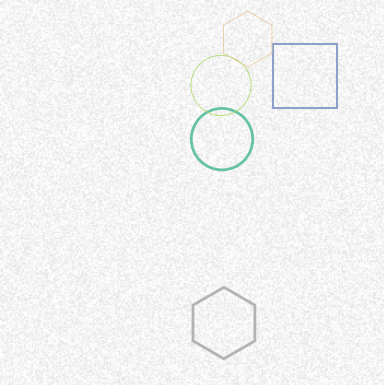[{"shape": "circle", "thickness": 2, "radius": 0.4, "center": [0.577, 0.639]}, {"shape": "square", "thickness": 1.5, "radius": 0.42, "center": [0.793, 0.803]}, {"shape": "circle", "thickness": 0.5, "radius": 0.39, "center": [0.574, 0.778]}, {"shape": "hexagon", "thickness": 0.5, "radius": 0.36, "center": [0.643, 0.899]}, {"shape": "hexagon", "thickness": 2, "radius": 0.46, "center": [0.582, 0.161]}]